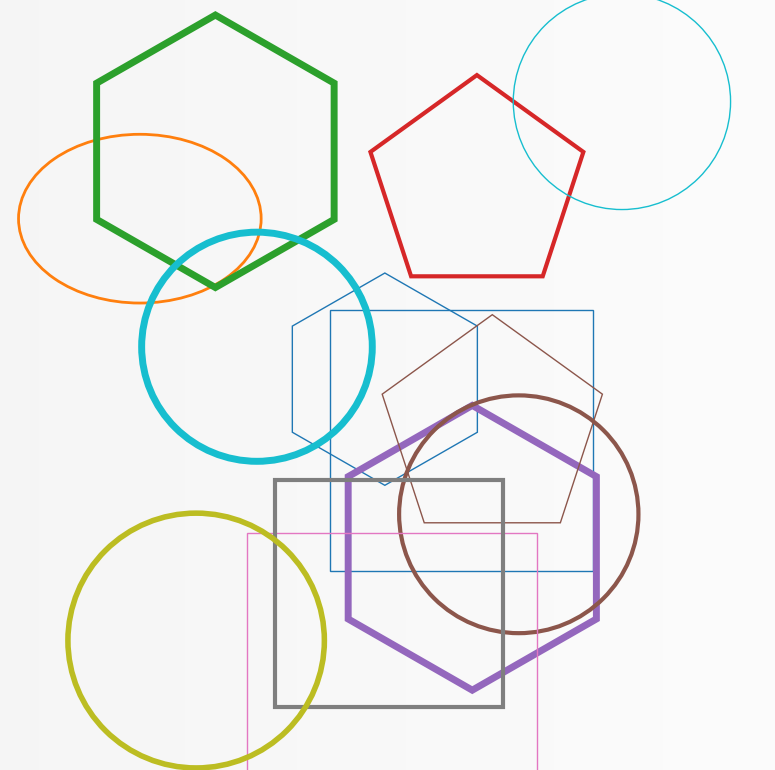[{"shape": "hexagon", "thickness": 0.5, "radius": 0.69, "center": [0.497, 0.508]}, {"shape": "square", "thickness": 0.5, "radius": 0.85, "center": [0.596, 0.428]}, {"shape": "oval", "thickness": 1, "radius": 0.78, "center": [0.18, 0.716]}, {"shape": "hexagon", "thickness": 2.5, "radius": 0.88, "center": [0.278, 0.804]}, {"shape": "pentagon", "thickness": 1.5, "radius": 0.72, "center": [0.615, 0.758]}, {"shape": "hexagon", "thickness": 2.5, "radius": 0.92, "center": [0.609, 0.289]}, {"shape": "circle", "thickness": 1.5, "radius": 0.77, "center": [0.669, 0.332]}, {"shape": "pentagon", "thickness": 0.5, "radius": 0.75, "center": [0.635, 0.442]}, {"shape": "square", "thickness": 0.5, "radius": 0.94, "center": [0.506, 0.121]}, {"shape": "square", "thickness": 1.5, "radius": 0.74, "center": [0.502, 0.229]}, {"shape": "circle", "thickness": 2, "radius": 0.83, "center": [0.253, 0.168]}, {"shape": "circle", "thickness": 0.5, "radius": 0.7, "center": [0.802, 0.868]}, {"shape": "circle", "thickness": 2.5, "radius": 0.74, "center": [0.332, 0.55]}]